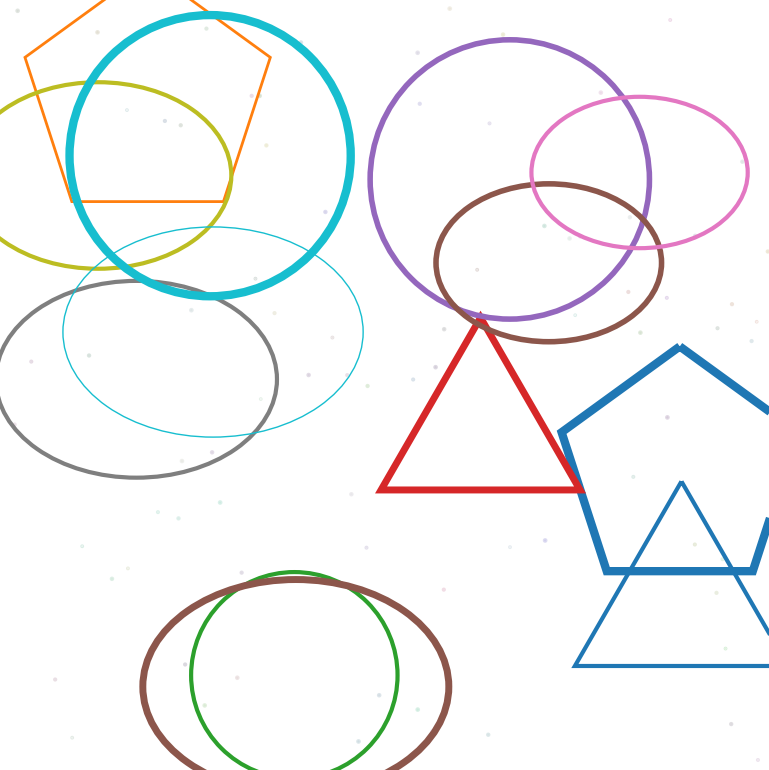[{"shape": "pentagon", "thickness": 3, "radius": 0.81, "center": [0.883, 0.389]}, {"shape": "triangle", "thickness": 1.5, "radius": 0.8, "center": [0.885, 0.215]}, {"shape": "pentagon", "thickness": 1, "radius": 0.84, "center": [0.192, 0.874]}, {"shape": "circle", "thickness": 1.5, "radius": 0.67, "center": [0.382, 0.123]}, {"shape": "triangle", "thickness": 2.5, "radius": 0.75, "center": [0.624, 0.438]}, {"shape": "circle", "thickness": 2, "radius": 0.91, "center": [0.662, 0.767]}, {"shape": "oval", "thickness": 2.5, "radius": 0.99, "center": [0.384, 0.108]}, {"shape": "oval", "thickness": 2, "radius": 0.73, "center": [0.713, 0.659]}, {"shape": "oval", "thickness": 1.5, "radius": 0.7, "center": [0.831, 0.776]}, {"shape": "oval", "thickness": 1.5, "radius": 0.91, "center": [0.177, 0.507]}, {"shape": "oval", "thickness": 1.5, "radius": 0.87, "center": [0.127, 0.772]}, {"shape": "oval", "thickness": 0.5, "radius": 0.97, "center": [0.277, 0.569]}, {"shape": "circle", "thickness": 3, "radius": 0.91, "center": [0.273, 0.798]}]